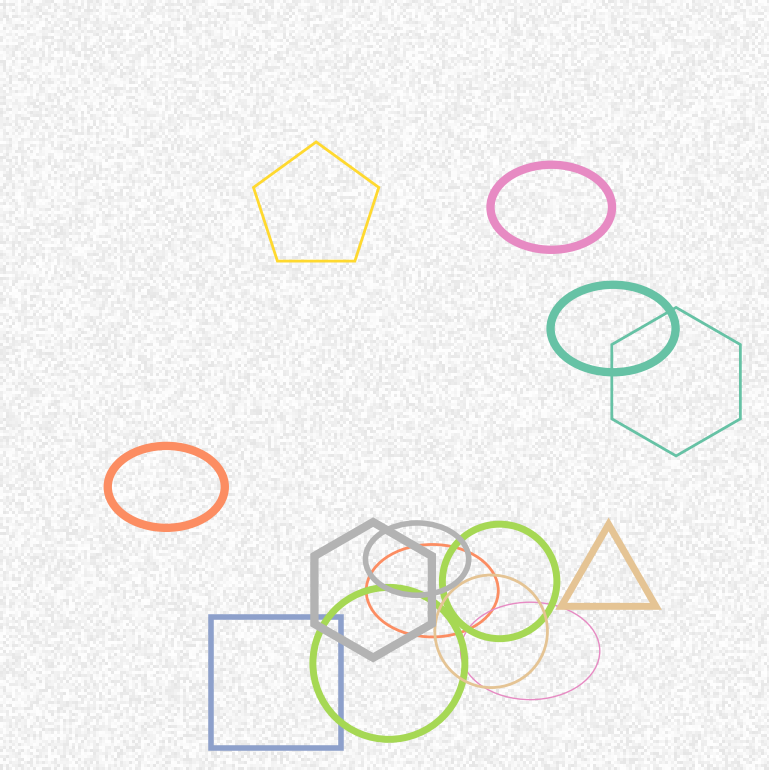[{"shape": "oval", "thickness": 3, "radius": 0.41, "center": [0.796, 0.573]}, {"shape": "hexagon", "thickness": 1, "radius": 0.48, "center": [0.878, 0.504]}, {"shape": "oval", "thickness": 3, "radius": 0.38, "center": [0.216, 0.368]}, {"shape": "oval", "thickness": 1, "radius": 0.43, "center": [0.561, 0.233]}, {"shape": "square", "thickness": 2, "radius": 0.42, "center": [0.358, 0.114]}, {"shape": "oval", "thickness": 0.5, "radius": 0.45, "center": [0.689, 0.155]}, {"shape": "oval", "thickness": 3, "radius": 0.39, "center": [0.716, 0.731]}, {"shape": "circle", "thickness": 2.5, "radius": 0.49, "center": [0.505, 0.138]}, {"shape": "circle", "thickness": 2.5, "radius": 0.37, "center": [0.649, 0.245]}, {"shape": "pentagon", "thickness": 1, "radius": 0.43, "center": [0.411, 0.73]}, {"shape": "triangle", "thickness": 2.5, "radius": 0.35, "center": [0.79, 0.248]}, {"shape": "circle", "thickness": 1, "radius": 0.37, "center": [0.638, 0.18]}, {"shape": "hexagon", "thickness": 3, "radius": 0.44, "center": [0.485, 0.234]}, {"shape": "oval", "thickness": 2, "radius": 0.34, "center": [0.542, 0.274]}]